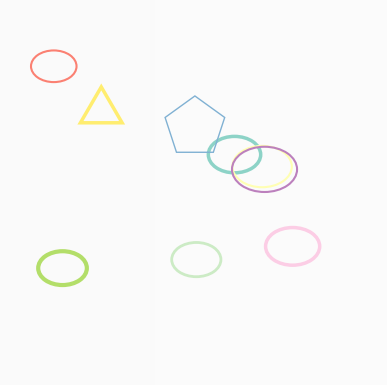[{"shape": "oval", "thickness": 2.5, "radius": 0.34, "center": [0.605, 0.598]}, {"shape": "oval", "thickness": 1.5, "radius": 0.38, "center": [0.676, 0.567]}, {"shape": "oval", "thickness": 1.5, "radius": 0.29, "center": [0.139, 0.828]}, {"shape": "pentagon", "thickness": 1, "radius": 0.4, "center": [0.503, 0.67]}, {"shape": "oval", "thickness": 3, "radius": 0.31, "center": [0.161, 0.304]}, {"shape": "oval", "thickness": 2.5, "radius": 0.35, "center": [0.755, 0.36]}, {"shape": "oval", "thickness": 1.5, "radius": 0.42, "center": [0.683, 0.56]}, {"shape": "oval", "thickness": 2, "radius": 0.32, "center": [0.507, 0.326]}, {"shape": "triangle", "thickness": 2.5, "radius": 0.31, "center": [0.261, 0.712]}]